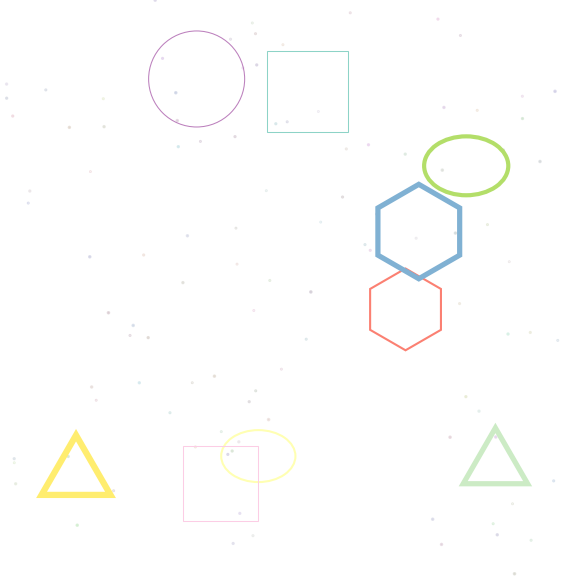[{"shape": "square", "thickness": 0.5, "radius": 0.35, "center": [0.533, 0.841]}, {"shape": "oval", "thickness": 1, "radius": 0.32, "center": [0.447, 0.209]}, {"shape": "hexagon", "thickness": 1, "radius": 0.35, "center": [0.702, 0.463]}, {"shape": "hexagon", "thickness": 2.5, "radius": 0.41, "center": [0.725, 0.598]}, {"shape": "oval", "thickness": 2, "radius": 0.36, "center": [0.807, 0.712]}, {"shape": "square", "thickness": 0.5, "radius": 0.32, "center": [0.382, 0.162]}, {"shape": "circle", "thickness": 0.5, "radius": 0.42, "center": [0.34, 0.862]}, {"shape": "triangle", "thickness": 2.5, "radius": 0.32, "center": [0.858, 0.194]}, {"shape": "triangle", "thickness": 3, "radius": 0.34, "center": [0.132, 0.177]}]